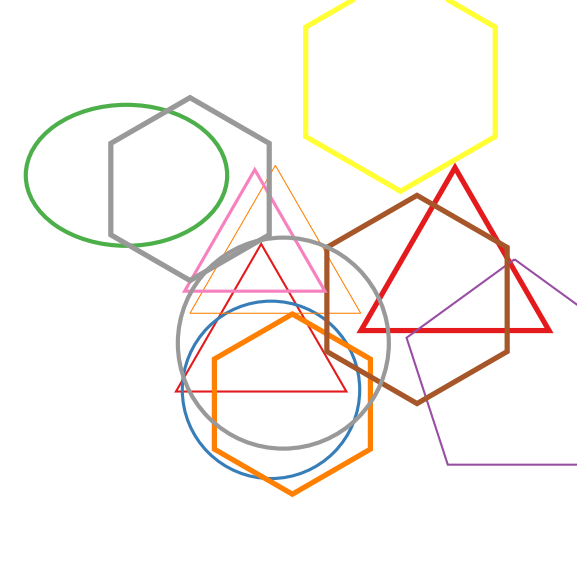[{"shape": "triangle", "thickness": 2.5, "radius": 0.94, "center": [0.788, 0.521]}, {"shape": "triangle", "thickness": 1, "radius": 0.85, "center": [0.452, 0.406]}, {"shape": "circle", "thickness": 1.5, "radius": 0.77, "center": [0.469, 0.324]}, {"shape": "oval", "thickness": 2, "radius": 0.87, "center": [0.219, 0.696]}, {"shape": "pentagon", "thickness": 1, "radius": 0.98, "center": [0.891, 0.354]}, {"shape": "triangle", "thickness": 0.5, "radius": 0.85, "center": [0.477, 0.542]}, {"shape": "hexagon", "thickness": 2.5, "radius": 0.78, "center": [0.506, 0.299]}, {"shape": "hexagon", "thickness": 2.5, "radius": 0.95, "center": [0.694, 0.857]}, {"shape": "hexagon", "thickness": 2.5, "radius": 0.9, "center": [0.722, 0.481]}, {"shape": "triangle", "thickness": 1.5, "radius": 0.7, "center": [0.441, 0.565]}, {"shape": "hexagon", "thickness": 2.5, "radius": 0.79, "center": [0.329, 0.672]}, {"shape": "circle", "thickness": 2, "radius": 0.91, "center": [0.491, 0.405]}]